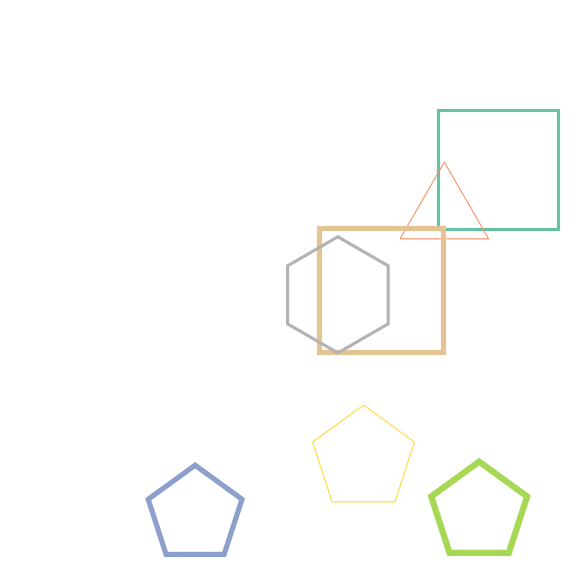[{"shape": "square", "thickness": 1.5, "radius": 0.52, "center": [0.862, 0.706]}, {"shape": "triangle", "thickness": 0.5, "radius": 0.44, "center": [0.769, 0.63]}, {"shape": "pentagon", "thickness": 2.5, "radius": 0.43, "center": [0.338, 0.108]}, {"shape": "pentagon", "thickness": 3, "radius": 0.44, "center": [0.83, 0.112]}, {"shape": "pentagon", "thickness": 0.5, "radius": 0.46, "center": [0.629, 0.205]}, {"shape": "square", "thickness": 2.5, "radius": 0.54, "center": [0.66, 0.497]}, {"shape": "hexagon", "thickness": 1.5, "radius": 0.5, "center": [0.585, 0.489]}]